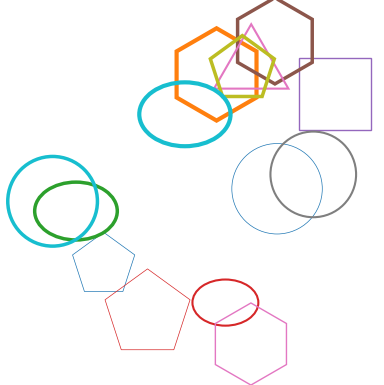[{"shape": "circle", "thickness": 0.5, "radius": 0.59, "center": [0.72, 0.51]}, {"shape": "pentagon", "thickness": 0.5, "radius": 0.42, "center": [0.269, 0.312]}, {"shape": "hexagon", "thickness": 3, "radius": 0.6, "center": [0.562, 0.807]}, {"shape": "oval", "thickness": 2.5, "radius": 0.54, "center": [0.197, 0.452]}, {"shape": "oval", "thickness": 1.5, "radius": 0.43, "center": [0.585, 0.214]}, {"shape": "pentagon", "thickness": 0.5, "radius": 0.58, "center": [0.383, 0.185]}, {"shape": "square", "thickness": 1, "radius": 0.47, "center": [0.87, 0.757]}, {"shape": "hexagon", "thickness": 2.5, "radius": 0.56, "center": [0.714, 0.894]}, {"shape": "hexagon", "thickness": 1, "radius": 0.53, "center": [0.652, 0.106]}, {"shape": "triangle", "thickness": 1.5, "radius": 0.56, "center": [0.652, 0.826]}, {"shape": "circle", "thickness": 1.5, "radius": 0.56, "center": [0.814, 0.547]}, {"shape": "pentagon", "thickness": 2.5, "radius": 0.44, "center": [0.629, 0.82]}, {"shape": "oval", "thickness": 3, "radius": 0.59, "center": [0.48, 0.703]}, {"shape": "circle", "thickness": 2.5, "radius": 0.58, "center": [0.137, 0.477]}]